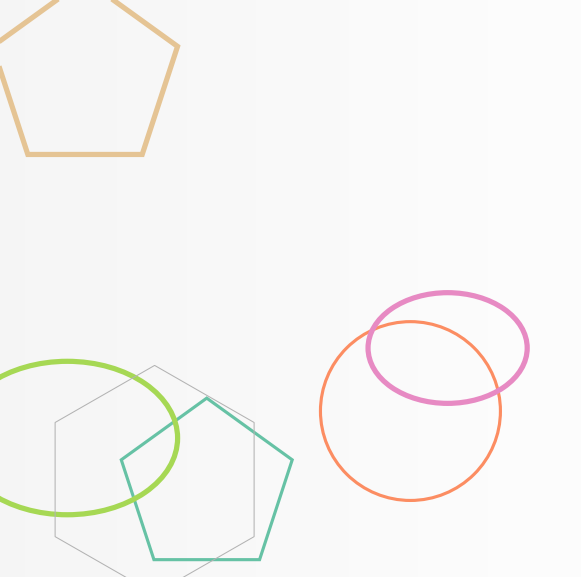[{"shape": "pentagon", "thickness": 1.5, "radius": 0.77, "center": [0.356, 0.155]}, {"shape": "circle", "thickness": 1.5, "radius": 0.77, "center": [0.706, 0.287]}, {"shape": "oval", "thickness": 2.5, "radius": 0.68, "center": [0.77, 0.397]}, {"shape": "oval", "thickness": 2.5, "radius": 0.95, "center": [0.116, 0.241]}, {"shape": "pentagon", "thickness": 2.5, "radius": 0.84, "center": [0.146, 0.867]}, {"shape": "hexagon", "thickness": 0.5, "radius": 0.99, "center": [0.266, 0.169]}]